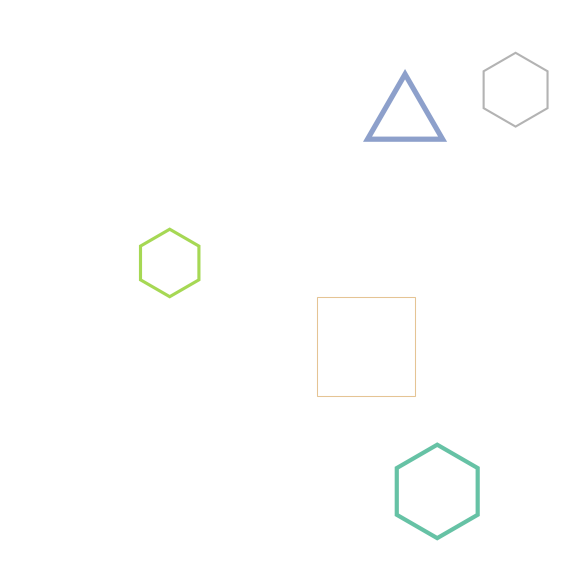[{"shape": "hexagon", "thickness": 2, "radius": 0.4, "center": [0.757, 0.148]}, {"shape": "triangle", "thickness": 2.5, "radius": 0.38, "center": [0.701, 0.796]}, {"shape": "hexagon", "thickness": 1.5, "radius": 0.29, "center": [0.294, 0.544]}, {"shape": "square", "thickness": 0.5, "radius": 0.43, "center": [0.634, 0.399]}, {"shape": "hexagon", "thickness": 1, "radius": 0.32, "center": [0.893, 0.844]}]